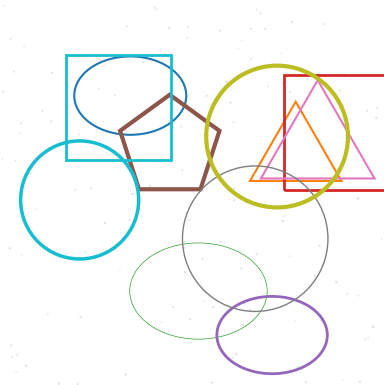[{"shape": "oval", "thickness": 1.5, "radius": 0.73, "center": [0.338, 0.752]}, {"shape": "triangle", "thickness": 1.5, "radius": 0.69, "center": [0.768, 0.599]}, {"shape": "oval", "thickness": 0.5, "radius": 0.89, "center": [0.515, 0.244]}, {"shape": "square", "thickness": 2, "radius": 0.75, "center": [0.887, 0.656]}, {"shape": "oval", "thickness": 2, "radius": 0.72, "center": [0.707, 0.13]}, {"shape": "pentagon", "thickness": 3, "radius": 0.68, "center": [0.441, 0.618]}, {"shape": "triangle", "thickness": 1.5, "radius": 0.85, "center": [0.825, 0.622]}, {"shape": "circle", "thickness": 1, "radius": 0.94, "center": [0.663, 0.38]}, {"shape": "circle", "thickness": 3, "radius": 0.92, "center": [0.72, 0.645]}, {"shape": "circle", "thickness": 2.5, "radius": 0.77, "center": [0.207, 0.481]}, {"shape": "square", "thickness": 2, "radius": 0.68, "center": [0.307, 0.721]}]